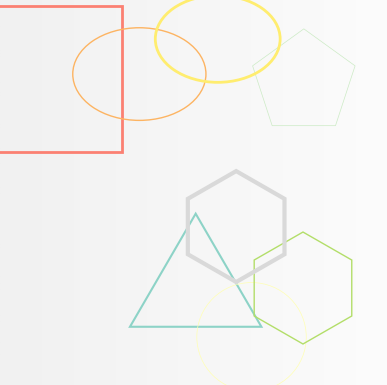[{"shape": "triangle", "thickness": 1.5, "radius": 0.98, "center": [0.505, 0.249]}, {"shape": "circle", "thickness": 0.5, "radius": 0.71, "center": [0.649, 0.125]}, {"shape": "square", "thickness": 2, "radius": 0.95, "center": [0.126, 0.795]}, {"shape": "oval", "thickness": 1, "radius": 0.86, "center": [0.36, 0.808]}, {"shape": "hexagon", "thickness": 1, "radius": 0.73, "center": [0.782, 0.252]}, {"shape": "hexagon", "thickness": 3, "radius": 0.72, "center": [0.609, 0.412]}, {"shape": "pentagon", "thickness": 0.5, "radius": 0.7, "center": [0.784, 0.786]}, {"shape": "oval", "thickness": 2, "radius": 0.81, "center": [0.562, 0.899]}]